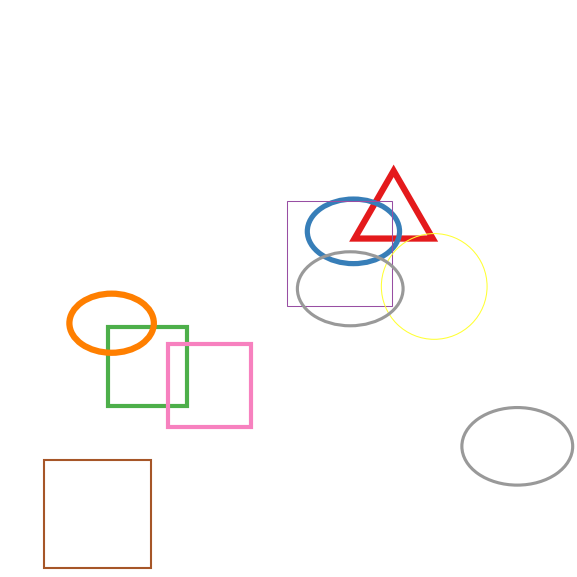[{"shape": "triangle", "thickness": 3, "radius": 0.39, "center": [0.682, 0.625]}, {"shape": "oval", "thickness": 2.5, "radius": 0.4, "center": [0.612, 0.599]}, {"shape": "square", "thickness": 2, "radius": 0.34, "center": [0.256, 0.364]}, {"shape": "square", "thickness": 0.5, "radius": 0.45, "center": [0.588, 0.561]}, {"shape": "oval", "thickness": 3, "radius": 0.37, "center": [0.193, 0.439]}, {"shape": "circle", "thickness": 0.5, "radius": 0.46, "center": [0.752, 0.503]}, {"shape": "square", "thickness": 1, "radius": 0.47, "center": [0.169, 0.109]}, {"shape": "square", "thickness": 2, "radius": 0.36, "center": [0.362, 0.331]}, {"shape": "oval", "thickness": 1.5, "radius": 0.48, "center": [0.896, 0.226]}, {"shape": "oval", "thickness": 1.5, "radius": 0.46, "center": [0.606, 0.499]}]